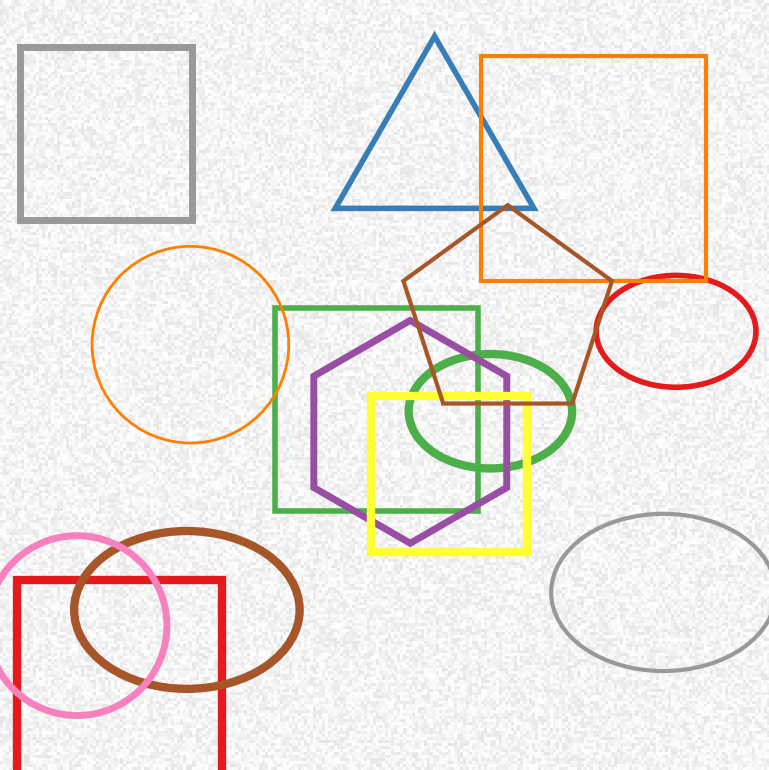[{"shape": "oval", "thickness": 2, "radius": 0.52, "center": [0.878, 0.57]}, {"shape": "square", "thickness": 3, "radius": 0.67, "center": [0.156, 0.114]}, {"shape": "triangle", "thickness": 2, "radius": 0.74, "center": [0.564, 0.804]}, {"shape": "square", "thickness": 2, "radius": 0.66, "center": [0.489, 0.468]}, {"shape": "oval", "thickness": 3, "radius": 0.53, "center": [0.637, 0.466]}, {"shape": "hexagon", "thickness": 2.5, "radius": 0.72, "center": [0.533, 0.439]}, {"shape": "circle", "thickness": 1, "radius": 0.64, "center": [0.247, 0.552]}, {"shape": "square", "thickness": 1.5, "radius": 0.73, "center": [0.771, 0.781]}, {"shape": "square", "thickness": 3, "radius": 0.51, "center": [0.583, 0.384]}, {"shape": "oval", "thickness": 3, "radius": 0.73, "center": [0.243, 0.208]}, {"shape": "pentagon", "thickness": 1.5, "radius": 0.71, "center": [0.659, 0.591]}, {"shape": "circle", "thickness": 2.5, "radius": 0.58, "center": [0.1, 0.187]}, {"shape": "oval", "thickness": 1.5, "radius": 0.73, "center": [0.862, 0.231]}, {"shape": "square", "thickness": 2.5, "radius": 0.56, "center": [0.137, 0.827]}]